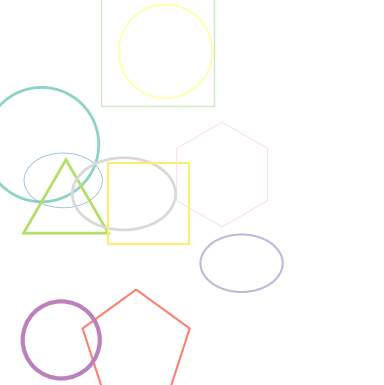[{"shape": "circle", "thickness": 2, "radius": 0.74, "center": [0.108, 0.624]}, {"shape": "circle", "thickness": 1.5, "radius": 0.61, "center": [0.43, 0.867]}, {"shape": "oval", "thickness": 1.5, "radius": 0.53, "center": [0.627, 0.316]}, {"shape": "pentagon", "thickness": 1.5, "radius": 0.73, "center": [0.354, 0.102]}, {"shape": "oval", "thickness": 0.5, "radius": 0.51, "center": [0.164, 0.531]}, {"shape": "triangle", "thickness": 2, "radius": 0.64, "center": [0.171, 0.458]}, {"shape": "hexagon", "thickness": 0.5, "radius": 0.68, "center": [0.577, 0.547]}, {"shape": "oval", "thickness": 2, "radius": 0.67, "center": [0.322, 0.497]}, {"shape": "circle", "thickness": 3, "radius": 0.5, "center": [0.159, 0.117]}, {"shape": "square", "thickness": 1, "radius": 0.74, "center": [0.41, 0.871]}, {"shape": "square", "thickness": 1.5, "radius": 0.53, "center": [0.387, 0.471]}]